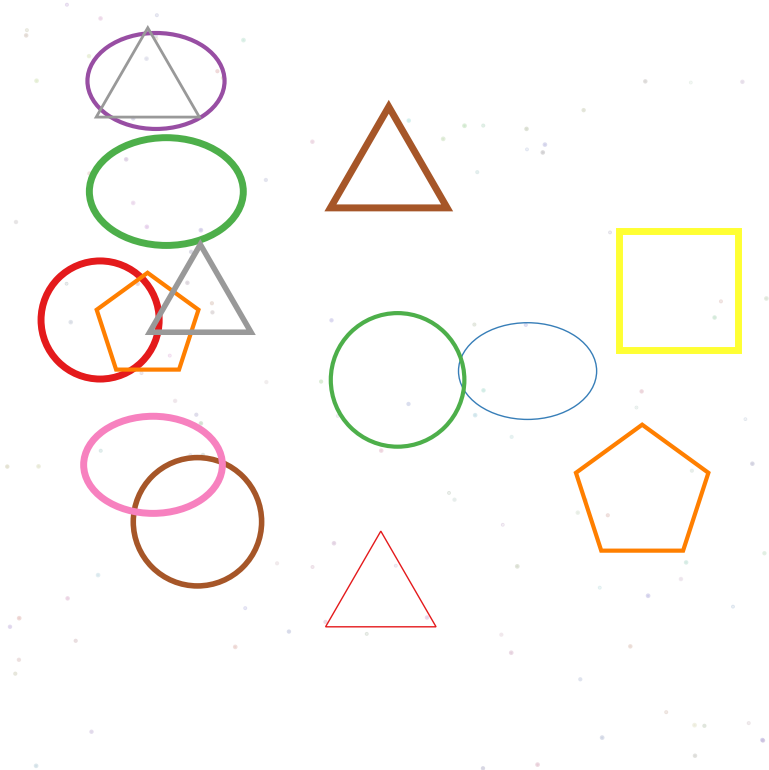[{"shape": "circle", "thickness": 2.5, "radius": 0.38, "center": [0.13, 0.584]}, {"shape": "triangle", "thickness": 0.5, "radius": 0.41, "center": [0.495, 0.227]}, {"shape": "oval", "thickness": 0.5, "radius": 0.45, "center": [0.685, 0.518]}, {"shape": "circle", "thickness": 1.5, "radius": 0.43, "center": [0.516, 0.507]}, {"shape": "oval", "thickness": 2.5, "radius": 0.5, "center": [0.216, 0.751]}, {"shape": "oval", "thickness": 1.5, "radius": 0.45, "center": [0.203, 0.895]}, {"shape": "pentagon", "thickness": 1.5, "radius": 0.35, "center": [0.192, 0.576]}, {"shape": "pentagon", "thickness": 1.5, "radius": 0.45, "center": [0.834, 0.358]}, {"shape": "square", "thickness": 2.5, "radius": 0.39, "center": [0.881, 0.622]}, {"shape": "triangle", "thickness": 2.5, "radius": 0.44, "center": [0.505, 0.774]}, {"shape": "circle", "thickness": 2, "radius": 0.42, "center": [0.256, 0.322]}, {"shape": "oval", "thickness": 2.5, "radius": 0.45, "center": [0.199, 0.396]}, {"shape": "triangle", "thickness": 2, "radius": 0.38, "center": [0.26, 0.607]}, {"shape": "triangle", "thickness": 1, "radius": 0.39, "center": [0.192, 0.887]}]